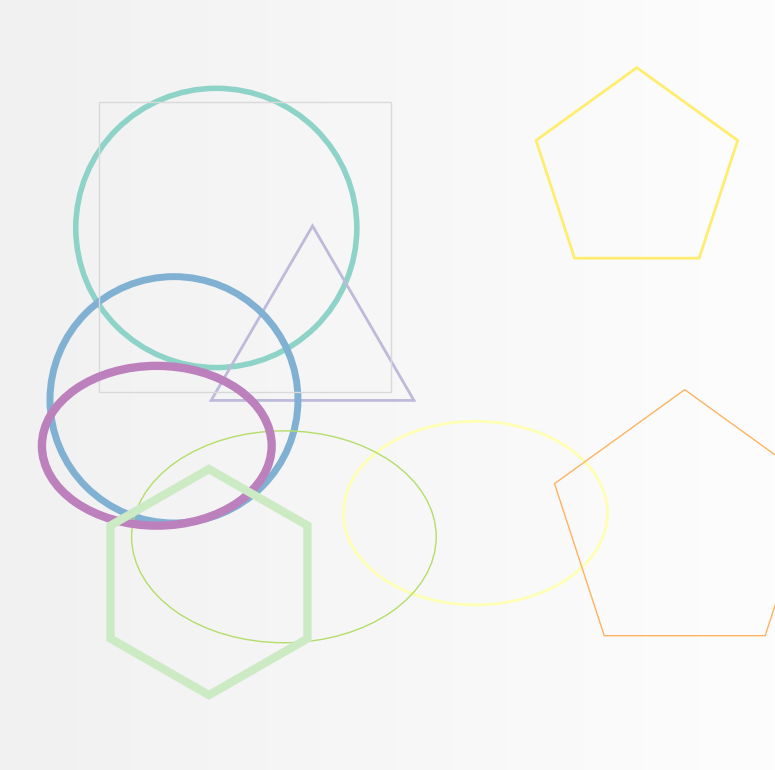[{"shape": "circle", "thickness": 2, "radius": 0.91, "center": [0.279, 0.704]}, {"shape": "oval", "thickness": 1, "radius": 0.85, "center": [0.613, 0.334]}, {"shape": "triangle", "thickness": 1, "radius": 0.76, "center": [0.403, 0.556]}, {"shape": "circle", "thickness": 2.5, "radius": 0.8, "center": [0.224, 0.481]}, {"shape": "pentagon", "thickness": 0.5, "radius": 0.88, "center": [0.883, 0.317]}, {"shape": "oval", "thickness": 0.5, "radius": 0.98, "center": [0.366, 0.303]}, {"shape": "square", "thickness": 0.5, "radius": 0.94, "center": [0.316, 0.679]}, {"shape": "oval", "thickness": 3, "radius": 0.74, "center": [0.202, 0.421]}, {"shape": "hexagon", "thickness": 3, "radius": 0.73, "center": [0.27, 0.244]}, {"shape": "pentagon", "thickness": 1, "radius": 0.68, "center": [0.822, 0.775]}]